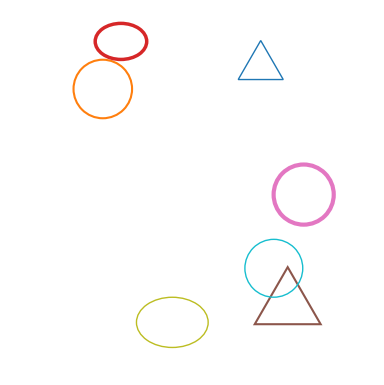[{"shape": "triangle", "thickness": 1, "radius": 0.34, "center": [0.677, 0.827]}, {"shape": "circle", "thickness": 1.5, "radius": 0.38, "center": [0.267, 0.769]}, {"shape": "oval", "thickness": 2.5, "radius": 0.33, "center": [0.314, 0.892]}, {"shape": "triangle", "thickness": 1.5, "radius": 0.49, "center": [0.747, 0.207]}, {"shape": "circle", "thickness": 3, "radius": 0.39, "center": [0.789, 0.495]}, {"shape": "oval", "thickness": 1, "radius": 0.47, "center": [0.448, 0.163]}, {"shape": "circle", "thickness": 1, "radius": 0.38, "center": [0.711, 0.303]}]